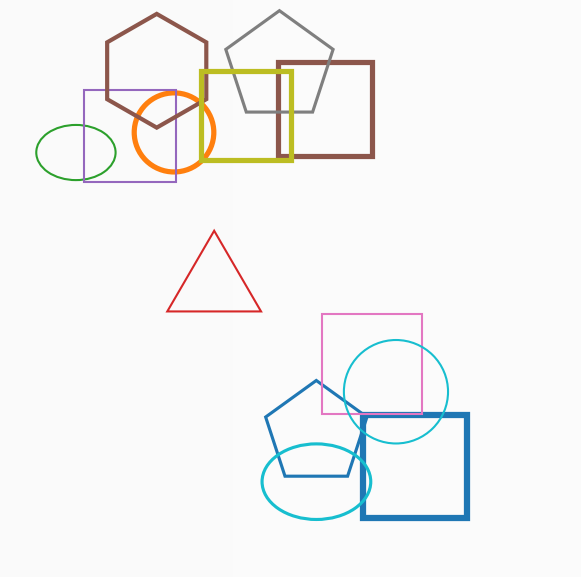[{"shape": "pentagon", "thickness": 1.5, "radius": 0.46, "center": [0.544, 0.249]}, {"shape": "square", "thickness": 3, "radius": 0.45, "center": [0.714, 0.191]}, {"shape": "circle", "thickness": 2.5, "radius": 0.34, "center": [0.299, 0.77]}, {"shape": "oval", "thickness": 1, "radius": 0.34, "center": [0.131, 0.735]}, {"shape": "triangle", "thickness": 1, "radius": 0.47, "center": [0.368, 0.506]}, {"shape": "square", "thickness": 1, "radius": 0.4, "center": [0.224, 0.764]}, {"shape": "hexagon", "thickness": 2, "radius": 0.49, "center": [0.27, 0.877]}, {"shape": "square", "thickness": 2.5, "radius": 0.41, "center": [0.559, 0.811]}, {"shape": "square", "thickness": 1, "radius": 0.43, "center": [0.641, 0.369]}, {"shape": "pentagon", "thickness": 1.5, "radius": 0.49, "center": [0.481, 0.884]}, {"shape": "square", "thickness": 2.5, "radius": 0.39, "center": [0.423, 0.8]}, {"shape": "oval", "thickness": 1.5, "radius": 0.47, "center": [0.544, 0.165]}, {"shape": "circle", "thickness": 1, "radius": 0.45, "center": [0.681, 0.321]}]